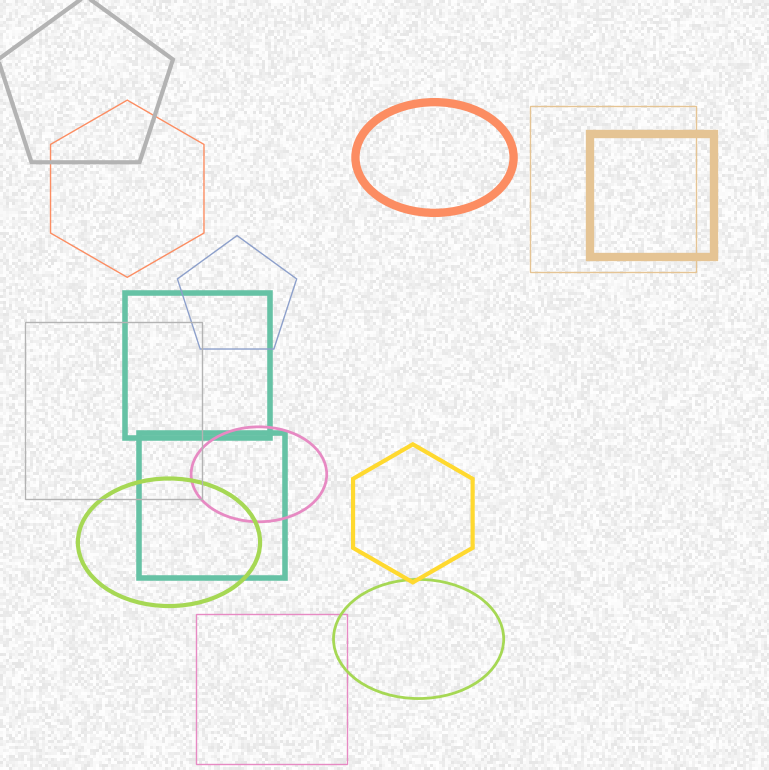[{"shape": "square", "thickness": 2, "radius": 0.47, "center": [0.256, 0.525]}, {"shape": "square", "thickness": 2, "radius": 0.47, "center": [0.275, 0.344]}, {"shape": "hexagon", "thickness": 0.5, "radius": 0.58, "center": [0.165, 0.755]}, {"shape": "oval", "thickness": 3, "radius": 0.51, "center": [0.564, 0.795]}, {"shape": "pentagon", "thickness": 0.5, "radius": 0.41, "center": [0.308, 0.613]}, {"shape": "oval", "thickness": 1, "radius": 0.44, "center": [0.336, 0.384]}, {"shape": "square", "thickness": 0.5, "radius": 0.49, "center": [0.353, 0.105]}, {"shape": "oval", "thickness": 1.5, "radius": 0.59, "center": [0.219, 0.296]}, {"shape": "oval", "thickness": 1, "radius": 0.55, "center": [0.544, 0.17]}, {"shape": "hexagon", "thickness": 1.5, "radius": 0.45, "center": [0.536, 0.333]}, {"shape": "square", "thickness": 3, "radius": 0.4, "center": [0.847, 0.746]}, {"shape": "square", "thickness": 0.5, "radius": 0.54, "center": [0.796, 0.754]}, {"shape": "pentagon", "thickness": 1.5, "radius": 0.6, "center": [0.111, 0.886]}, {"shape": "square", "thickness": 0.5, "radius": 0.57, "center": [0.148, 0.467]}]